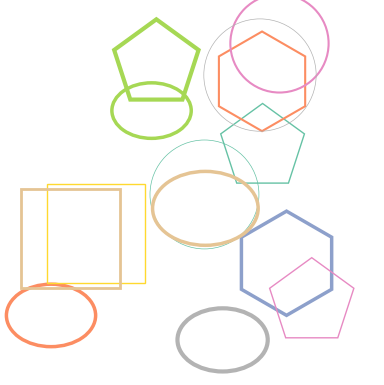[{"shape": "circle", "thickness": 0.5, "radius": 0.71, "center": [0.531, 0.495]}, {"shape": "pentagon", "thickness": 1, "radius": 0.57, "center": [0.682, 0.617]}, {"shape": "hexagon", "thickness": 1.5, "radius": 0.65, "center": [0.681, 0.789]}, {"shape": "oval", "thickness": 2.5, "radius": 0.58, "center": [0.133, 0.181]}, {"shape": "hexagon", "thickness": 2.5, "radius": 0.68, "center": [0.744, 0.316]}, {"shape": "circle", "thickness": 1.5, "radius": 0.64, "center": [0.726, 0.887]}, {"shape": "pentagon", "thickness": 1, "radius": 0.58, "center": [0.81, 0.216]}, {"shape": "oval", "thickness": 2.5, "radius": 0.52, "center": [0.394, 0.713]}, {"shape": "pentagon", "thickness": 3, "radius": 0.58, "center": [0.406, 0.835]}, {"shape": "square", "thickness": 1, "radius": 0.64, "center": [0.249, 0.394]}, {"shape": "square", "thickness": 2, "radius": 0.65, "center": [0.183, 0.381]}, {"shape": "oval", "thickness": 2.5, "radius": 0.69, "center": [0.533, 0.459]}, {"shape": "oval", "thickness": 3, "radius": 0.59, "center": [0.578, 0.117]}, {"shape": "circle", "thickness": 0.5, "radius": 0.73, "center": [0.675, 0.805]}]